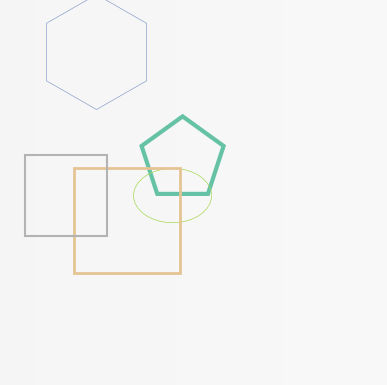[{"shape": "pentagon", "thickness": 3, "radius": 0.56, "center": [0.471, 0.586]}, {"shape": "hexagon", "thickness": 0.5, "radius": 0.75, "center": [0.249, 0.865]}, {"shape": "oval", "thickness": 0.5, "radius": 0.5, "center": [0.445, 0.492]}, {"shape": "square", "thickness": 2, "radius": 0.68, "center": [0.328, 0.428]}, {"shape": "square", "thickness": 1.5, "radius": 0.53, "center": [0.17, 0.492]}]